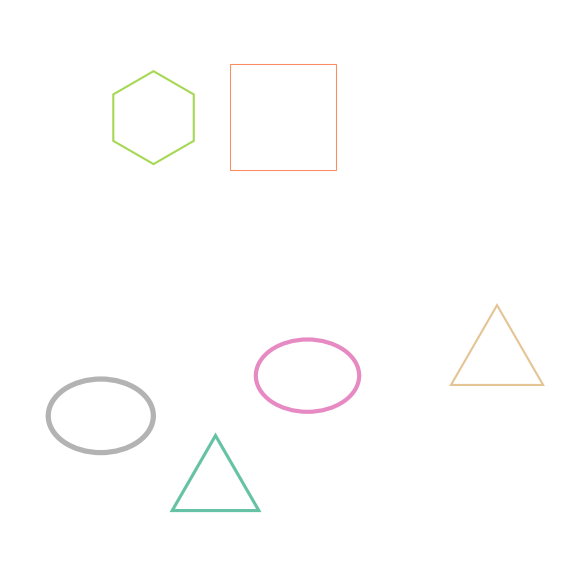[{"shape": "triangle", "thickness": 1.5, "radius": 0.43, "center": [0.373, 0.158]}, {"shape": "square", "thickness": 0.5, "radius": 0.46, "center": [0.49, 0.797]}, {"shape": "oval", "thickness": 2, "radius": 0.45, "center": [0.532, 0.349]}, {"shape": "hexagon", "thickness": 1, "radius": 0.4, "center": [0.266, 0.795]}, {"shape": "triangle", "thickness": 1, "radius": 0.46, "center": [0.861, 0.379]}, {"shape": "oval", "thickness": 2.5, "radius": 0.46, "center": [0.175, 0.279]}]